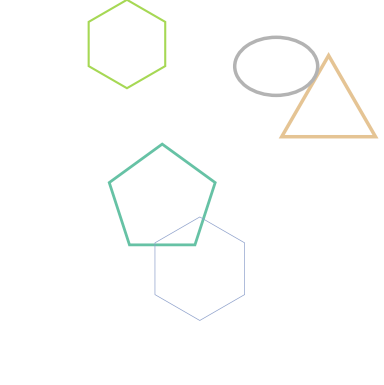[{"shape": "pentagon", "thickness": 2, "radius": 0.72, "center": [0.421, 0.481]}, {"shape": "hexagon", "thickness": 0.5, "radius": 0.67, "center": [0.519, 0.302]}, {"shape": "hexagon", "thickness": 1.5, "radius": 0.57, "center": [0.33, 0.886]}, {"shape": "triangle", "thickness": 2.5, "radius": 0.7, "center": [0.854, 0.715]}, {"shape": "oval", "thickness": 2.5, "radius": 0.54, "center": [0.717, 0.828]}]